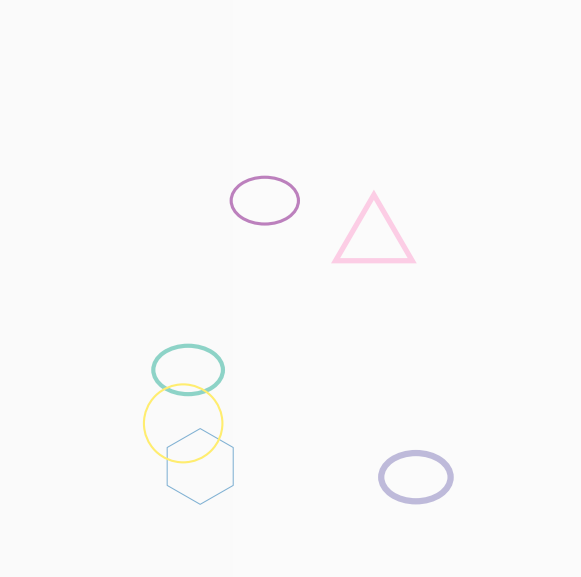[{"shape": "oval", "thickness": 2, "radius": 0.3, "center": [0.324, 0.359]}, {"shape": "oval", "thickness": 3, "radius": 0.3, "center": [0.716, 0.173]}, {"shape": "hexagon", "thickness": 0.5, "radius": 0.33, "center": [0.344, 0.191]}, {"shape": "triangle", "thickness": 2.5, "radius": 0.38, "center": [0.643, 0.586]}, {"shape": "oval", "thickness": 1.5, "radius": 0.29, "center": [0.456, 0.652]}, {"shape": "circle", "thickness": 1, "radius": 0.34, "center": [0.315, 0.266]}]